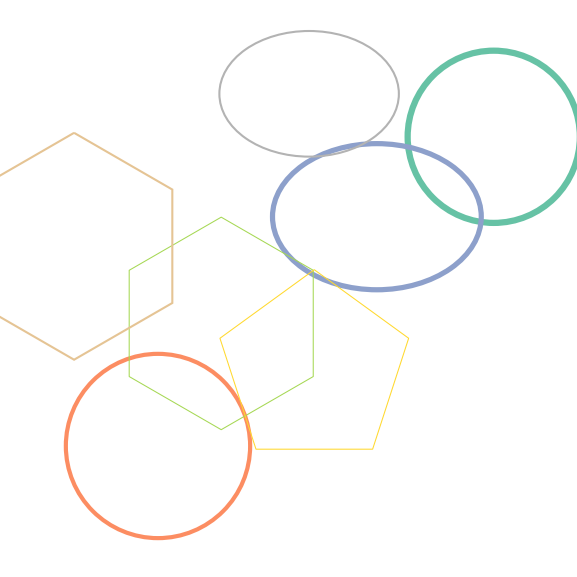[{"shape": "circle", "thickness": 3, "radius": 0.75, "center": [0.855, 0.762]}, {"shape": "circle", "thickness": 2, "radius": 0.8, "center": [0.274, 0.227]}, {"shape": "oval", "thickness": 2.5, "radius": 0.9, "center": [0.653, 0.624]}, {"shape": "hexagon", "thickness": 0.5, "radius": 0.92, "center": [0.383, 0.439]}, {"shape": "pentagon", "thickness": 0.5, "radius": 0.86, "center": [0.544, 0.36]}, {"shape": "hexagon", "thickness": 1, "radius": 0.98, "center": [0.128, 0.573]}, {"shape": "oval", "thickness": 1, "radius": 0.78, "center": [0.535, 0.837]}]